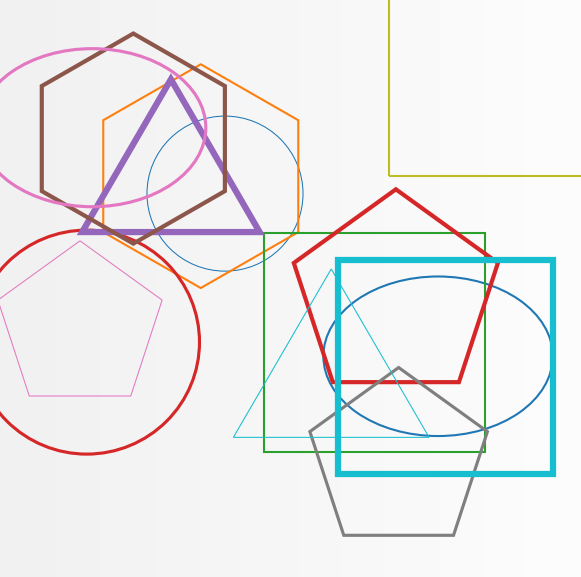[{"shape": "circle", "thickness": 0.5, "radius": 0.67, "center": [0.387, 0.664]}, {"shape": "oval", "thickness": 1, "radius": 0.99, "center": [0.754, 0.382]}, {"shape": "hexagon", "thickness": 1, "radius": 0.97, "center": [0.345, 0.694]}, {"shape": "square", "thickness": 1, "radius": 0.95, "center": [0.644, 0.406]}, {"shape": "pentagon", "thickness": 2, "radius": 0.92, "center": [0.681, 0.487]}, {"shape": "circle", "thickness": 1.5, "radius": 0.97, "center": [0.149, 0.407]}, {"shape": "triangle", "thickness": 3, "radius": 0.88, "center": [0.294, 0.685]}, {"shape": "hexagon", "thickness": 2, "radius": 0.91, "center": [0.229, 0.759]}, {"shape": "oval", "thickness": 1.5, "radius": 0.98, "center": [0.159, 0.778]}, {"shape": "pentagon", "thickness": 0.5, "radius": 0.74, "center": [0.138, 0.434]}, {"shape": "pentagon", "thickness": 1.5, "radius": 0.8, "center": [0.686, 0.202]}, {"shape": "square", "thickness": 1, "radius": 0.92, "center": [0.853, 0.879]}, {"shape": "square", "thickness": 3, "radius": 0.93, "center": [0.766, 0.364]}, {"shape": "triangle", "thickness": 0.5, "radius": 0.97, "center": [0.57, 0.339]}]